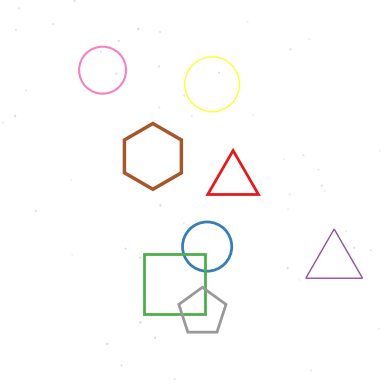[{"shape": "triangle", "thickness": 2, "radius": 0.38, "center": [0.605, 0.533]}, {"shape": "circle", "thickness": 2, "radius": 0.32, "center": [0.538, 0.36]}, {"shape": "square", "thickness": 2, "radius": 0.39, "center": [0.453, 0.262]}, {"shape": "triangle", "thickness": 1, "radius": 0.43, "center": [0.868, 0.32]}, {"shape": "circle", "thickness": 1, "radius": 0.36, "center": [0.551, 0.781]}, {"shape": "hexagon", "thickness": 2.5, "radius": 0.43, "center": [0.397, 0.594]}, {"shape": "circle", "thickness": 1.5, "radius": 0.31, "center": [0.267, 0.818]}, {"shape": "pentagon", "thickness": 2, "radius": 0.32, "center": [0.526, 0.189]}]